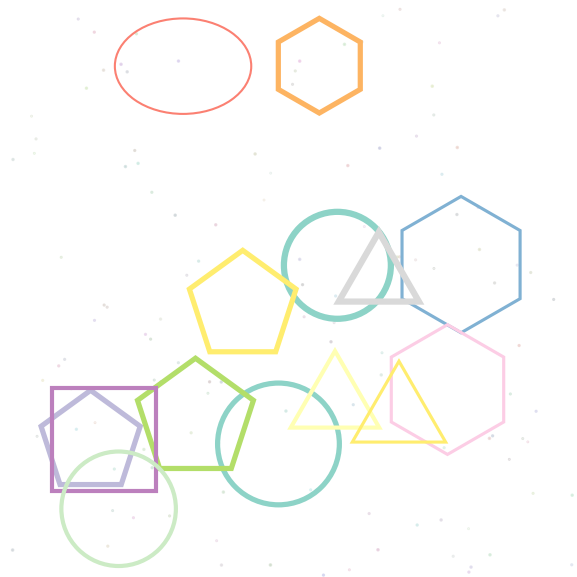[{"shape": "circle", "thickness": 2.5, "radius": 0.53, "center": [0.482, 0.23]}, {"shape": "circle", "thickness": 3, "radius": 0.46, "center": [0.584, 0.54]}, {"shape": "triangle", "thickness": 2, "radius": 0.44, "center": [0.58, 0.303]}, {"shape": "pentagon", "thickness": 2.5, "radius": 0.45, "center": [0.157, 0.233]}, {"shape": "oval", "thickness": 1, "radius": 0.59, "center": [0.317, 0.885]}, {"shape": "hexagon", "thickness": 1.5, "radius": 0.59, "center": [0.798, 0.541]}, {"shape": "hexagon", "thickness": 2.5, "radius": 0.41, "center": [0.553, 0.885]}, {"shape": "pentagon", "thickness": 2.5, "radius": 0.53, "center": [0.338, 0.273]}, {"shape": "hexagon", "thickness": 1.5, "radius": 0.56, "center": [0.775, 0.325]}, {"shape": "triangle", "thickness": 3, "radius": 0.4, "center": [0.656, 0.517]}, {"shape": "square", "thickness": 2, "radius": 0.45, "center": [0.18, 0.238]}, {"shape": "circle", "thickness": 2, "radius": 0.5, "center": [0.205, 0.118]}, {"shape": "pentagon", "thickness": 2.5, "radius": 0.49, "center": [0.42, 0.469]}, {"shape": "triangle", "thickness": 1.5, "radius": 0.47, "center": [0.691, 0.28]}]